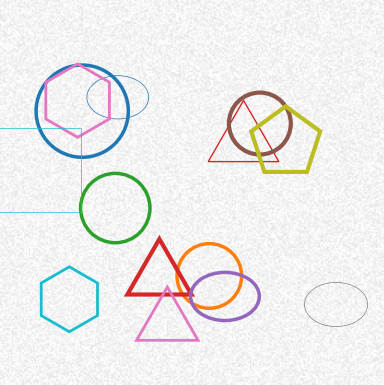[{"shape": "circle", "thickness": 2.5, "radius": 0.6, "center": [0.214, 0.711]}, {"shape": "oval", "thickness": 0.5, "radius": 0.4, "center": [0.306, 0.747]}, {"shape": "circle", "thickness": 2.5, "radius": 0.42, "center": [0.544, 0.283]}, {"shape": "circle", "thickness": 2.5, "radius": 0.45, "center": [0.299, 0.46]}, {"shape": "triangle", "thickness": 3, "radius": 0.48, "center": [0.414, 0.283]}, {"shape": "triangle", "thickness": 1, "radius": 0.53, "center": [0.633, 0.633]}, {"shape": "oval", "thickness": 2.5, "radius": 0.45, "center": [0.584, 0.23]}, {"shape": "circle", "thickness": 3, "radius": 0.4, "center": [0.675, 0.679]}, {"shape": "triangle", "thickness": 2, "radius": 0.46, "center": [0.435, 0.162]}, {"shape": "hexagon", "thickness": 2, "radius": 0.48, "center": [0.202, 0.739]}, {"shape": "oval", "thickness": 0.5, "radius": 0.41, "center": [0.873, 0.209]}, {"shape": "pentagon", "thickness": 3, "radius": 0.47, "center": [0.742, 0.63]}, {"shape": "square", "thickness": 0.5, "radius": 0.54, "center": [0.102, 0.558]}, {"shape": "hexagon", "thickness": 2, "radius": 0.42, "center": [0.18, 0.223]}]